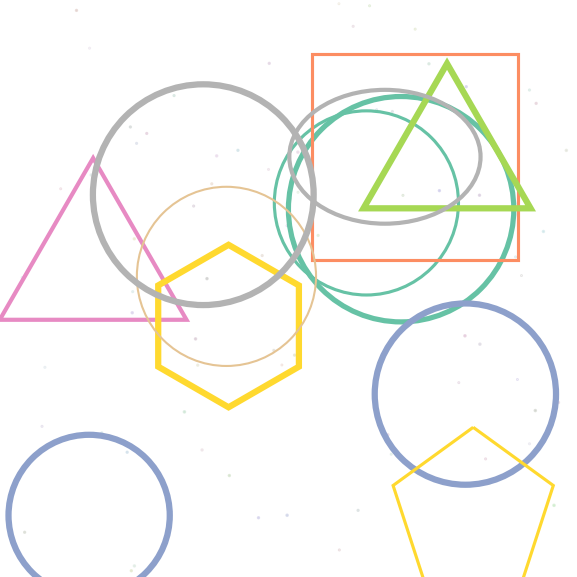[{"shape": "circle", "thickness": 2.5, "radius": 0.98, "center": [0.695, 0.637]}, {"shape": "circle", "thickness": 1.5, "radius": 0.8, "center": [0.634, 0.648]}, {"shape": "square", "thickness": 1.5, "radius": 0.89, "center": [0.719, 0.727]}, {"shape": "circle", "thickness": 3, "radius": 0.7, "center": [0.154, 0.107]}, {"shape": "circle", "thickness": 3, "radius": 0.78, "center": [0.806, 0.317]}, {"shape": "triangle", "thickness": 2, "radius": 0.93, "center": [0.161, 0.539]}, {"shape": "triangle", "thickness": 3, "radius": 0.84, "center": [0.774, 0.722]}, {"shape": "hexagon", "thickness": 3, "radius": 0.7, "center": [0.396, 0.435]}, {"shape": "pentagon", "thickness": 1.5, "radius": 0.73, "center": [0.819, 0.113]}, {"shape": "circle", "thickness": 1, "radius": 0.78, "center": [0.392, 0.521]}, {"shape": "circle", "thickness": 3, "radius": 0.96, "center": [0.352, 0.662]}, {"shape": "oval", "thickness": 2, "radius": 0.83, "center": [0.667, 0.728]}]